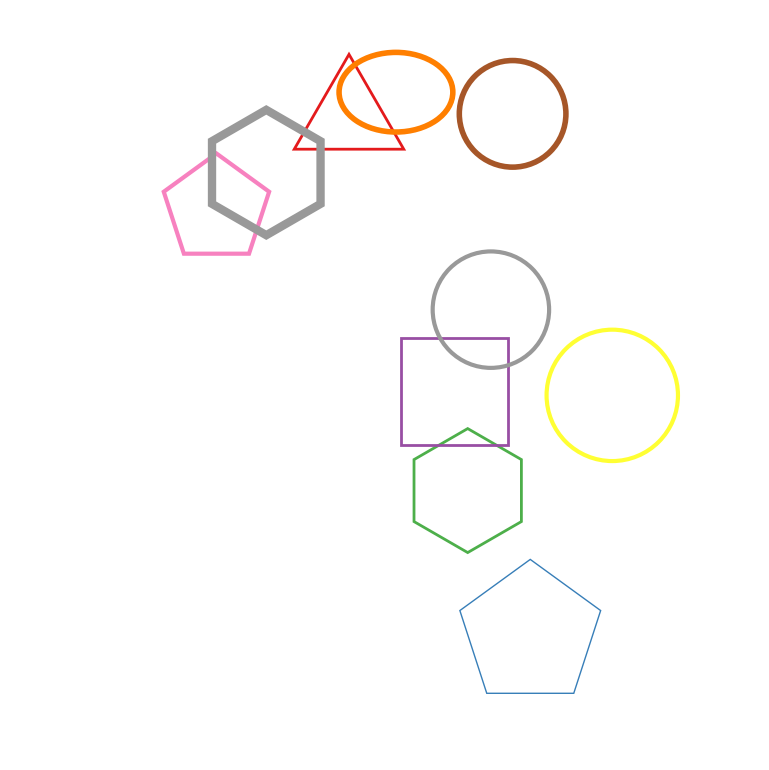[{"shape": "triangle", "thickness": 1, "radius": 0.41, "center": [0.453, 0.847]}, {"shape": "pentagon", "thickness": 0.5, "radius": 0.48, "center": [0.689, 0.177]}, {"shape": "hexagon", "thickness": 1, "radius": 0.4, "center": [0.607, 0.363]}, {"shape": "square", "thickness": 1, "radius": 0.35, "center": [0.591, 0.491]}, {"shape": "oval", "thickness": 2, "radius": 0.37, "center": [0.514, 0.88]}, {"shape": "circle", "thickness": 1.5, "radius": 0.43, "center": [0.795, 0.487]}, {"shape": "circle", "thickness": 2, "radius": 0.35, "center": [0.666, 0.852]}, {"shape": "pentagon", "thickness": 1.5, "radius": 0.36, "center": [0.281, 0.729]}, {"shape": "circle", "thickness": 1.5, "radius": 0.38, "center": [0.638, 0.598]}, {"shape": "hexagon", "thickness": 3, "radius": 0.41, "center": [0.346, 0.776]}]